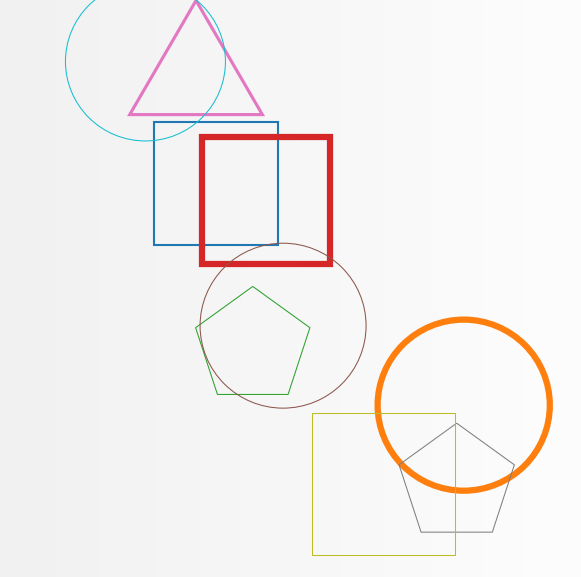[{"shape": "square", "thickness": 1, "radius": 0.53, "center": [0.371, 0.682]}, {"shape": "circle", "thickness": 3, "radius": 0.74, "center": [0.798, 0.298]}, {"shape": "pentagon", "thickness": 0.5, "radius": 0.52, "center": [0.435, 0.4]}, {"shape": "square", "thickness": 3, "radius": 0.55, "center": [0.457, 0.652]}, {"shape": "circle", "thickness": 0.5, "radius": 0.71, "center": [0.487, 0.435]}, {"shape": "triangle", "thickness": 1.5, "radius": 0.66, "center": [0.337, 0.867]}, {"shape": "pentagon", "thickness": 0.5, "radius": 0.52, "center": [0.786, 0.162]}, {"shape": "square", "thickness": 0.5, "radius": 0.62, "center": [0.659, 0.161]}, {"shape": "circle", "thickness": 0.5, "radius": 0.69, "center": [0.25, 0.893]}]